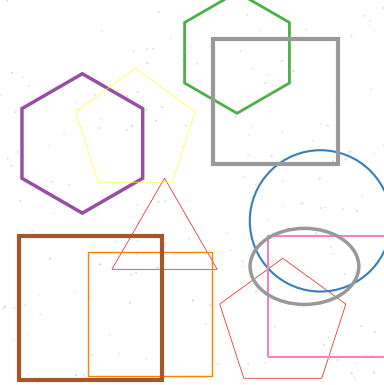[{"shape": "pentagon", "thickness": 0.5, "radius": 0.86, "center": [0.735, 0.157]}, {"shape": "triangle", "thickness": 0.5, "radius": 0.79, "center": [0.427, 0.379]}, {"shape": "circle", "thickness": 1.5, "radius": 0.92, "center": [0.832, 0.426]}, {"shape": "hexagon", "thickness": 2, "radius": 0.79, "center": [0.616, 0.863]}, {"shape": "hexagon", "thickness": 2.5, "radius": 0.91, "center": [0.214, 0.627]}, {"shape": "square", "thickness": 1, "radius": 0.81, "center": [0.39, 0.185]}, {"shape": "pentagon", "thickness": 0.5, "radius": 0.82, "center": [0.352, 0.659]}, {"shape": "square", "thickness": 3, "radius": 0.93, "center": [0.235, 0.2]}, {"shape": "square", "thickness": 1.5, "radius": 0.79, "center": [0.855, 0.229]}, {"shape": "oval", "thickness": 2.5, "radius": 0.71, "center": [0.791, 0.308]}, {"shape": "square", "thickness": 3, "radius": 0.81, "center": [0.716, 0.736]}]